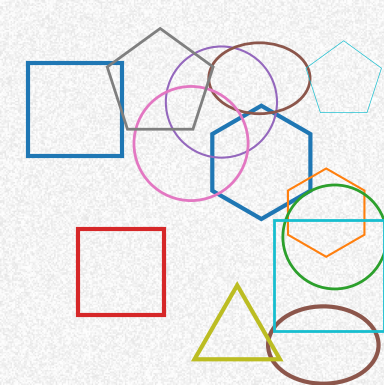[{"shape": "square", "thickness": 3, "radius": 0.6, "center": [0.195, 0.715]}, {"shape": "hexagon", "thickness": 3, "radius": 0.74, "center": [0.679, 0.578]}, {"shape": "hexagon", "thickness": 1.5, "radius": 0.57, "center": [0.847, 0.448]}, {"shape": "circle", "thickness": 2, "radius": 0.68, "center": [0.87, 0.384]}, {"shape": "square", "thickness": 3, "radius": 0.56, "center": [0.315, 0.294]}, {"shape": "circle", "thickness": 1.5, "radius": 0.72, "center": [0.575, 0.735]}, {"shape": "oval", "thickness": 2, "radius": 0.66, "center": [0.674, 0.797]}, {"shape": "oval", "thickness": 3, "radius": 0.72, "center": [0.84, 0.104]}, {"shape": "circle", "thickness": 2, "radius": 0.74, "center": [0.496, 0.627]}, {"shape": "pentagon", "thickness": 2, "radius": 0.72, "center": [0.416, 0.781]}, {"shape": "triangle", "thickness": 3, "radius": 0.64, "center": [0.616, 0.131]}, {"shape": "pentagon", "thickness": 0.5, "radius": 0.52, "center": [0.893, 0.791]}, {"shape": "square", "thickness": 2, "radius": 0.72, "center": [0.854, 0.284]}]